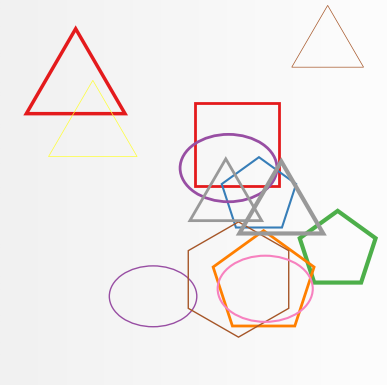[{"shape": "square", "thickness": 2, "radius": 0.54, "center": [0.613, 0.625]}, {"shape": "triangle", "thickness": 2.5, "radius": 0.74, "center": [0.195, 0.778]}, {"shape": "pentagon", "thickness": 1.5, "radius": 0.5, "center": [0.668, 0.491]}, {"shape": "pentagon", "thickness": 3, "radius": 0.51, "center": [0.871, 0.349]}, {"shape": "oval", "thickness": 1, "radius": 0.56, "center": [0.395, 0.23]}, {"shape": "oval", "thickness": 2, "radius": 0.63, "center": [0.59, 0.563]}, {"shape": "pentagon", "thickness": 2, "radius": 0.68, "center": [0.68, 0.264]}, {"shape": "triangle", "thickness": 0.5, "radius": 0.66, "center": [0.24, 0.659]}, {"shape": "triangle", "thickness": 0.5, "radius": 0.54, "center": [0.846, 0.879]}, {"shape": "hexagon", "thickness": 1, "radius": 0.75, "center": [0.615, 0.274]}, {"shape": "oval", "thickness": 1.5, "radius": 0.61, "center": [0.684, 0.25]}, {"shape": "triangle", "thickness": 2, "radius": 0.53, "center": [0.583, 0.48]}, {"shape": "triangle", "thickness": 3, "radius": 0.62, "center": [0.726, 0.456]}]